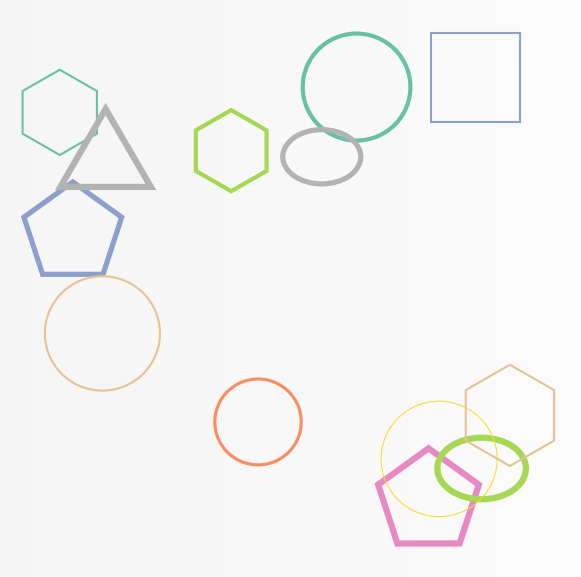[{"shape": "circle", "thickness": 2, "radius": 0.46, "center": [0.613, 0.848]}, {"shape": "hexagon", "thickness": 1, "radius": 0.37, "center": [0.103, 0.805]}, {"shape": "circle", "thickness": 1.5, "radius": 0.37, "center": [0.444, 0.269]}, {"shape": "pentagon", "thickness": 2.5, "radius": 0.44, "center": [0.125, 0.596]}, {"shape": "square", "thickness": 1, "radius": 0.38, "center": [0.819, 0.865]}, {"shape": "pentagon", "thickness": 3, "radius": 0.46, "center": [0.737, 0.132]}, {"shape": "oval", "thickness": 3, "radius": 0.38, "center": [0.829, 0.188]}, {"shape": "hexagon", "thickness": 2, "radius": 0.35, "center": [0.398, 0.738]}, {"shape": "circle", "thickness": 0.5, "radius": 0.5, "center": [0.755, 0.204]}, {"shape": "hexagon", "thickness": 1, "radius": 0.44, "center": [0.877, 0.28]}, {"shape": "circle", "thickness": 1, "radius": 0.5, "center": [0.176, 0.422]}, {"shape": "oval", "thickness": 2.5, "radius": 0.34, "center": [0.554, 0.728]}, {"shape": "triangle", "thickness": 3, "radius": 0.45, "center": [0.182, 0.72]}]